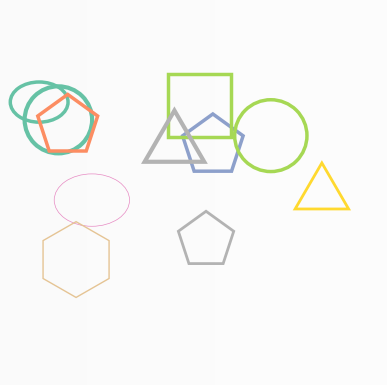[{"shape": "oval", "thickness": 2.5, "radius": 0.37, "center": [0.101, 0.735]}, {"shape": "circle", "thickness": 3, "radius": 0.44, "center": [0.151, 0.689]}, {"shape": "pentagon", "thickness": 2.5, "radius": 0.41, "center": [0.175, 0.674]}, {"shape": "pentagon", "thickness": 2.5, "radius": 0.41, "center": [0.549, 0.622]}, {"shape": "oval", "thickness": 0.5, "radius": 0.49, "center": [0.237, 0.48]}, {"shape": "square", "thickness": 2.5, "radius": 0.41, "center": [0.515, 0.726]}, {"shape": "circle", "thickness": 2.5, "radius": 0.47, "center": [0.699, 0.648]}, {"shape": "triangle", "thickness": 2, "radius": 0.4, "center": [0.831, 0.497]}, {"shape": "hexagon", "thickness": 1, "radius": 0.49, "center": [0.196, 0.326]}, {"shape": "pentagon", "thickness": 2, "radius": 0.38, "center": [0.532, 0.376]}, {"shape": "triangle", "thickness": 3, "radius": 0.44, "center": [0.45, 0.624]}]